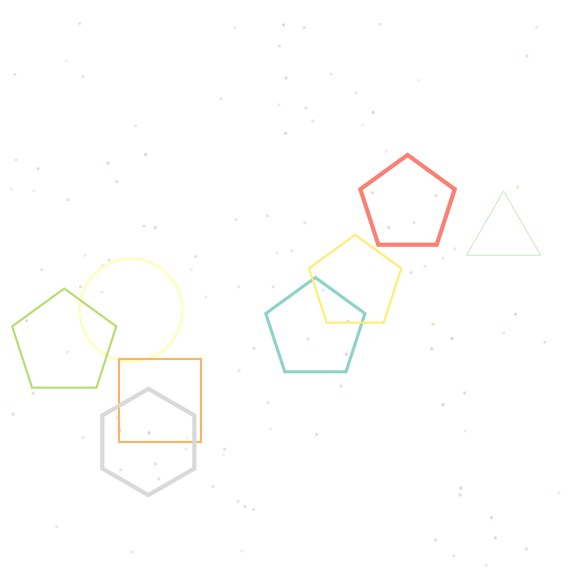[{"shape": "pentagon", "thickness": 1.5, "radius": 0.45, "center": [0.546, 0.428]}, {"shape": "circle", "thickness": 1, "radius": 0.45, "center": [0.227, 0.462]}, {"shape": "pentagon", "thickness": 2, "radius": 0.43, "center": [0.706, 0.645]}, {"shape": "square", "thickness": 1, "radius": 0.36, "center": [0.277, 0.305]}, {"shape": "pentagon", "thickness": 1, "radius": 0.47, "center": [0.111, 0.405]}, {"shape": "hexagon", "thickness": 2, "radius": 0.46, "center": [0.257, 0.234]}, {"shape": "triangle", "thickness": 0.5, "radius": 0.37, "center": [0.872, 0.594]}, {"shape": "pentagon", "thickness": 1, "radius": 0.42, "center": [0.615, 0.508]}]